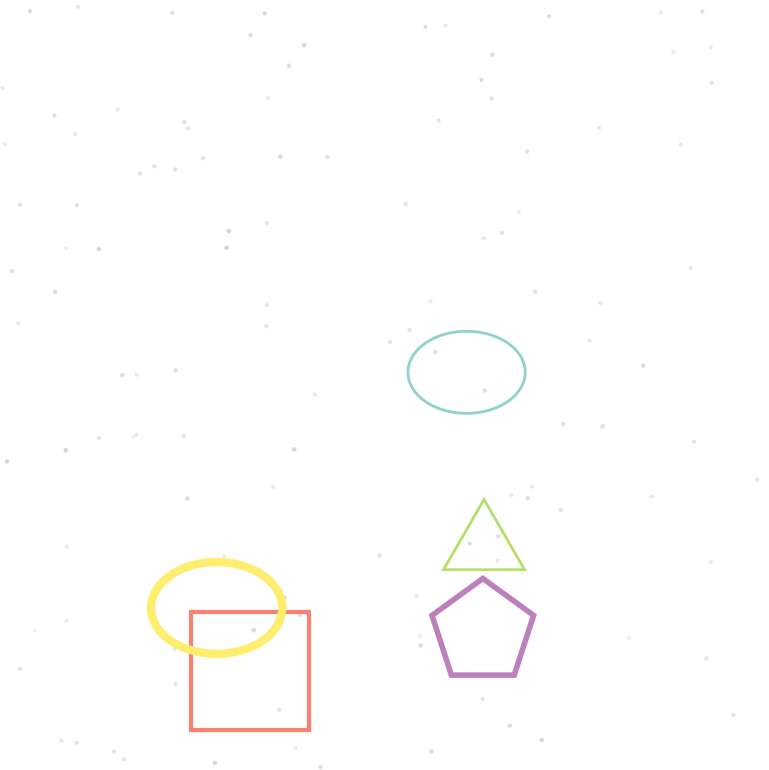[{"shape": "oval", "thickness": 1, "radius": 0.38, "center": [0.606, 0.516]}, {"shape": "square", "thickness": 1.5, "radius": 0.38, "center": [0.325, 0.129]}, {"shape": "triangle", "thickness": 1, "radius": 0.3, "center": [0.629, 0.291]}, {"shape": "pentagon", "thickness": 2, "radius": 0.35, "center": [0.627, 0.179]}, {"shape": "oval", "thickness": 3, "radius": 0.43, "center": [0.281, 0.21]}]